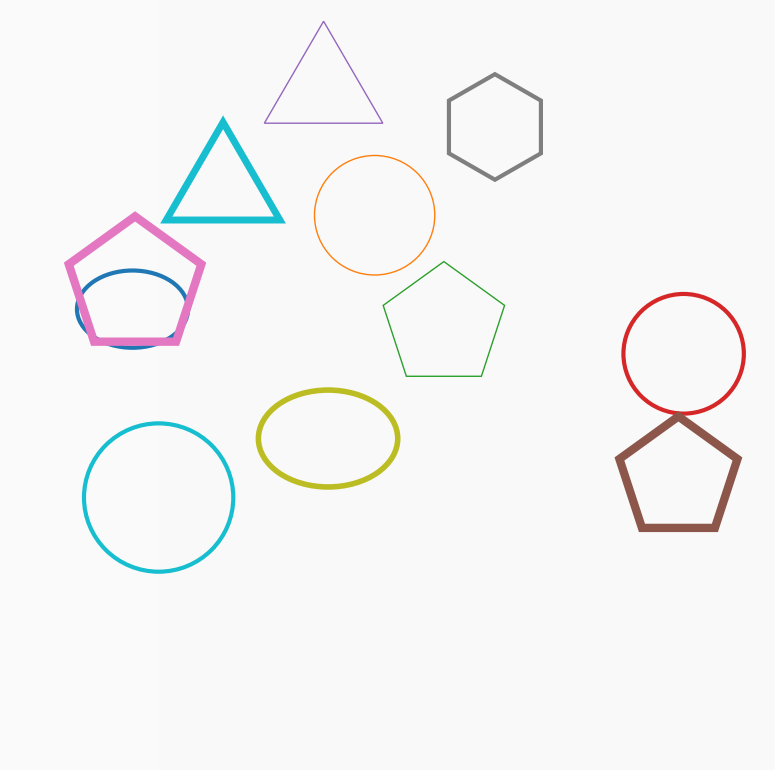[{"shape": "oval", "thickness": 1.5, "radius": 0.36, "center": [0.171, 0.599]}, {"shape": "circle", "thickness": 0.5, "radius": 0.39, "center": [0.483, 0.72]}, {"shape": "pentagon", "thickness": 0.5, "radius": 0.41, "center": [0.573, 0.578]}, {"shape": "circle", "thickness": 1.5, "radius": 0.39, "center": [0.882, 0.541]}, {"shape": "triangle", "thickness": 0.5, "radius": 0.44, "center": [0.418, 0.884]}, {"shape": "pentagon", "thickness": 3, "radius": 0.4, "center": [0.875, 0.379]}, {"shape": "pentagon", "thickness": 3, "radius": 0.45, "center": [0.174, 0.629]}, {"shape": "hexagon", "thickness": 1.5, "radius": 0.34, "center": [0.639, 0.835]}, {"shape": "oval", "thickness": 2, "radius": 0.45, "center": [0.423, 0.431]}, {"shape": "triangle", "thickness": 2.5, "radius": 0.42, "center": [0.288, 0.757]}, {"shape": "circle", "thickness": 1.5, "radius": 0.48, "center": [0.205, 0.354]}]